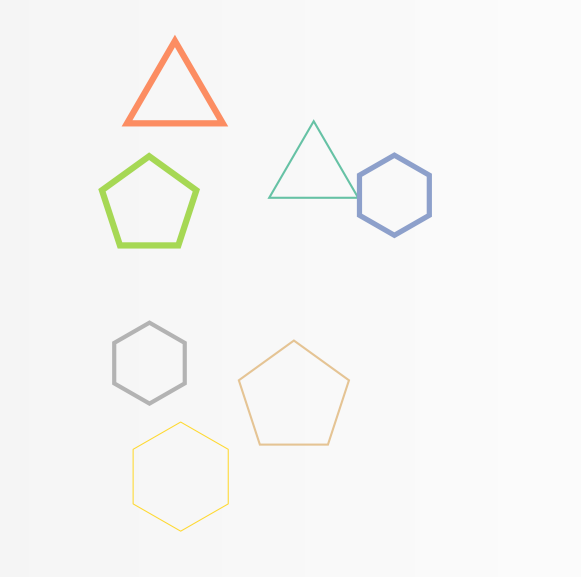[{"shape": "triangle", "thickness": 1, "radius": 0.44, "center": [0.54, 0.701]}, {"shape": "triangle", "thickness": 3, "radius": 0.48, "center": [0.301, 0.833]}, {"shape": "hexagon", "thickness": 2.5, "radius": 0.35, "center": [0.679, 0.661]}, {"shape": "pentagon", "thickness": 3, "radius": 0.43, "center": [0.257, 0.643]}, {"shape": "hexagon", "thickness": 0.5, "radius": 0.47, "center": [0.311, 0.174]}, {"shape": "pentagon", "thickness": 1, "radius": 0.5, "center": [0.506, 0.31]}, {"shape": "hexagon", "thickness": 2, "radius": 0.35, "center": [0.257, 0.37]}]